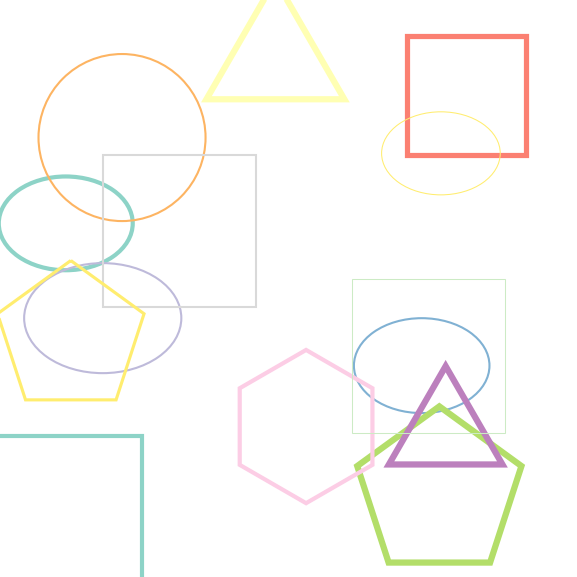[{"shape": "square", "thickness": 2, "radius": 0.65, "center": [0.117, 0.115]}, {"shape": "oval", "thickness": 2, "radius": 0.58, "center": [0.114, 0.612]}, {"shape": "triangle", "thickness": 3, "radius": 0.69, "center": [0.477, 0.896]}, {"shape": "oval", "thickness": 1, "radius": 0.68, "center": [0.178, 0.448]}, {"shape": "square", "thickness": 2.5, "radius": 0.51, "center": [0.808, 0.834]}, {"shape": "oval", "thickness": 1, "radius": 0.59, "center": [0.73, 0.366]}, {"shape": "circle", "thickness": 1, "radius": 0.72, "center": [0.211, 0.761]}, {"shape": "pentagon", "thickness": 3, "radius": 0.75, "center": [0.761, 0.146]}, {"shape": "hexagon", "thickness": 2, "radius": 0.66, "center": [0.53, 0.261]}, {"shape": "square", "thickness": 1, "radius": 0.66, "center": [0.311, 0.599]}, {"shape": "triangle", "thickness": 3, "radius": 0.57, "center": [0.772, 0.252]}, {"shape": "square", "thickness": 0.5, "radius": 0.67, "center": [0.742, 0.383]}, {"shape": "pentagon", "thickness": 1.5, "radius": 0.67, "center": [0.123, 0.415]}, {"shape": "oval", "thickness": 0.5, "radius": 0.51, "center": [0.763, 0.734]}]